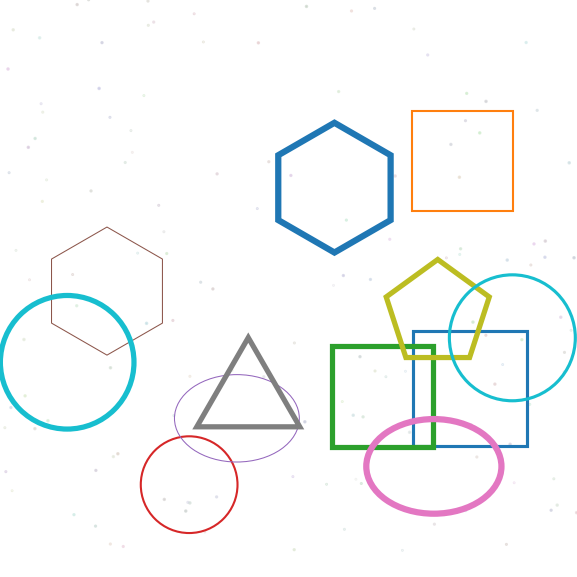[{"shape": "square", "thickness": 1.5, "radius": 0.5, "center": [0.814, 0.327]}, {"shape": "hexagon", "thickness": 3, "radius": 0.56, "center": [0.579, 0.674]}, {"shape": "square", "thickness": 1, "radius": 0.44, "center": [0.801, 0.72]}, {"shape": "square", "thickness": 2.5, "radius": 0.44, "center": [0.663, 0.312]}, {"shape": "circle", "thickness": 1, "radius": 0.42, "center": [0.328, 0.16]}, {"shape": "oval", "thickness": 0.5, "radius": 0.54, "center": [0.41, 0.275]}, {"shape": "hexagon", "thickness": 0.5, "radius": 0.55, "center": [0.185, 0.495]}, {"shape": "oval", "thickness": 3, "radius": 0.59, "center": [0.751, 0.192]}, {"shape": "triangle", "thickness": 2.5, "radius": 0.51, "center": [0.43, 0.312]}, {"shape": "pentagon", "thickness": 2.5, "radius": 0.47, "center": [0.758, 0.456]}, {"shape": "circle", "thickness": 1.5, "radius": 0.55, "center": [0.887, 0.414]}, {"shape": "circle", "thickness": 2.5, "radius": 0.58, "center": [0.116, 0.372]}]